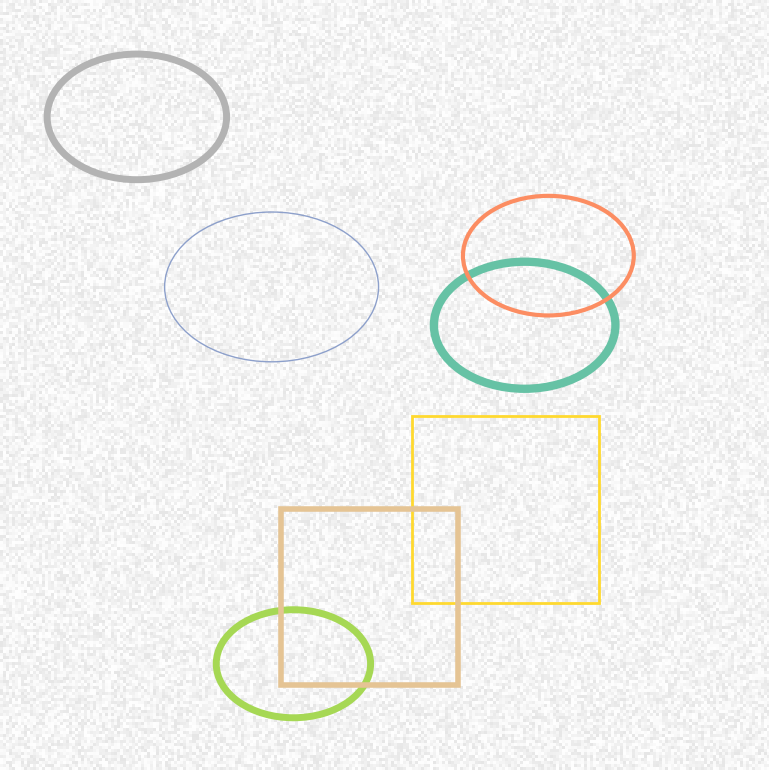[{"shape": "oval", "thickness": 3, "radius": 0.59, "center": [0.681, 0.578]}, {"shape": "oval", "thickness": 1.5, "radius": 0.55, "center": [0.712, 0.668]}, {"shape": "oval", "thickness": 0.5, "radius": 0.69, "center": [0.353, 0.627]}, {"shape": "oval", "thickness": 2.5, "radius": 0.5, "center": [0.381, 0.138]}, {"shape": "square", "thickness": 1, "radius": 0.61, "center": [0.656, 0.338]}, {"shape": "square", "thickness": 2, "radius": 0.57, "center": [0.48, 0.224]}, {"shape": "oval", "thickness": 2.5, "radius": 0.58, "center": [0.178, 0.848]}]